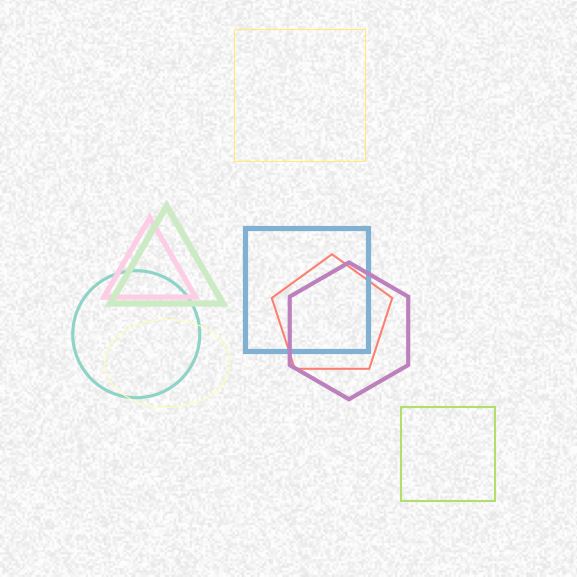[{"shape": "circle", "thickness": 1.5, "radius": 0.55, "center": [0.236, 0.42]}, {"shape": "oval", "thickness": 0.5, "radius": 0.54, "center": [0.29, 0.37]}, {"shape": "pentagon", "thickness": 1, "radius": 0.55, "center": [0.575, 0.449]}, {"shape": "square", "thickness": 2.5, "radius": 0.53, "center": [0.53, 0.498]}, {"shape": "square", "thickness": 1, "radius": 0.41, "center": [0.775, 0.213]}, {"shape": "triangle", "thickness": 2.5, "radius": 0.46, "center": [0.259, 0.531]}, {"shape": "hexagon", "thickness": 2, "radius": 0.59, "center": [0.604, 0.426]}, {"shape": "triangle", "thickness": 3, "radius": 0.56, "center": [0.289, 0.53]}, {"shape": "square", "thickness": 0.5, "radius": 0.57, "center": [0.518, 0.834]}]